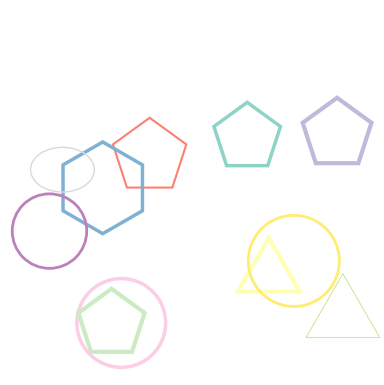[{"shape": "pentagon", "thickness": 2.5, "radius": 0.45, "center": [0.642, 0.643]}, {"shape": "triangle", "thickness": 3, "radius": 0.46, "center": [0.698, 0.289]}, {"shape": "pentagon", "thickness": 3, "radius": 0.47, "center": [0.876, 0.652]}, {"shape": "pentagon", "thickness": 1.5, "radius": 0.5, "center": [0.389, 0.594]}, {"shape": "hexagon", "thickness": 2.5, "radius": 0.6, "center": [0.267, 0.512]}, {"shape": "triangle", "thickness": 0.5, "radius": 0.55, "center": [0.891, 0.178]}, {"shape": "circle", "thickness": 2.5, "radius": 0.58, "center": [0.315, 0.161]}, {"shape": "oval", "thickness": 1, "radius": 0.41, "center": [0.162, 0.559]}, {"shape": "circle", "thickness": 2, "radius": 0.48, "center": [0.128, 0.4]}, {"shape": "pentagon", "thickness": 3, "radius": 0.45, "center": [0.29, 0.159]}, {"shape": "circle", "thickness": 2, "radius": 0.59, "center": [0.763, 0.322]}]